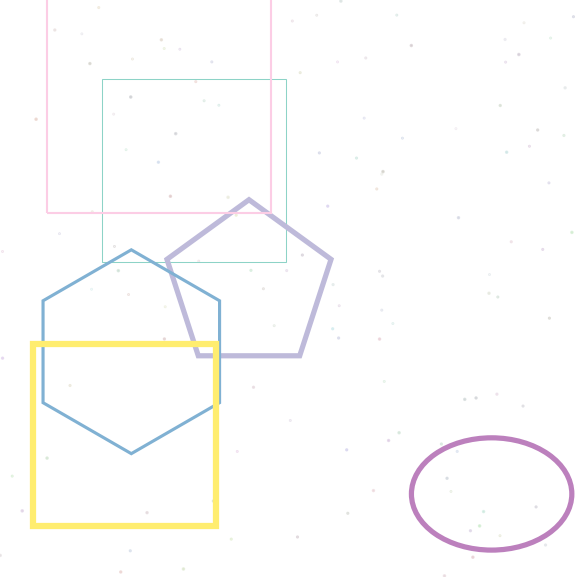[{"shape": "square", "thickness": 0.5, "radius": 0.79, "center": [0.336, 0.704]}, {"shape": "pentagon", "thickness": 2.5, "radius": 0.75, "center": [0.431, 0.504]}, {"shape": "hexagon", "thickness": 1.5, "radius": 0.88, "center": [0.227, 0.39]}, {"shape": "square", "thickness": 1, "radius": 0.97, "center": [0.276, 0.824]}, {"shape": "oval", "thickness": 2.5, "radius": 0.69, "center": [0.851, 0.144]}, {"shape": "square", "thickness": 3, "radius": 0.79, "center": [0.216, 0.246]}]